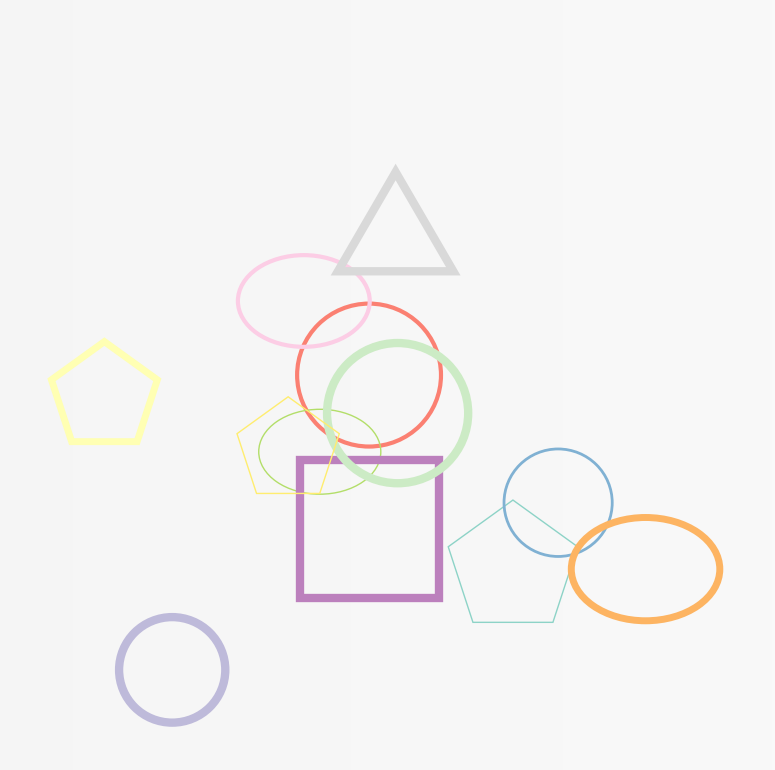[{"shape": "pentagon", "thickness": 0.5, "radius": 0.44, "center": [0.662, 0.263]}, {"shape": "pentagon", "thickness": 2.5, "radius": 0.36, "center": [0.135, 0.485]}, {"shape": "circle", "thickness": 3, "radius": 0.34, "center": [0.222, 0.13]}, {"shape": "circle", "thickness": 1.5, "radius": 0.46, "center": [0.476, 0.513]}, {"shape": "circle", "thickness": 1, "radius": 0.35, "center": [0.72, 0.347]}, {"shape": "oval", "thickness": 2.5, "radius": 0.48, "center": [0.833, 0.261]}, {"shape": "oval", "thickness": 0.5, "radius": 0.39, "center": [0.413, 0.413]}, {"shape": "oval", "thickness": 1.5, "radius": 0.43, "center": [0.392, 0.609]}, {"shape": "triangle", "thickness": 3, "radius": 0.43, "center": [0.51, 0.691]}, {"shape": "square", "thickness": 3, "radius": 0.45, "center": [0.476, 0.313]}, {"shape": "circle", "thickness": 3, "radius": 0.46, "center": [0.513, 0.463]}, {"shape": "pentagon", "thickness": 0.5, "radius": 0.35, "center": [0.372, 0.415]}]